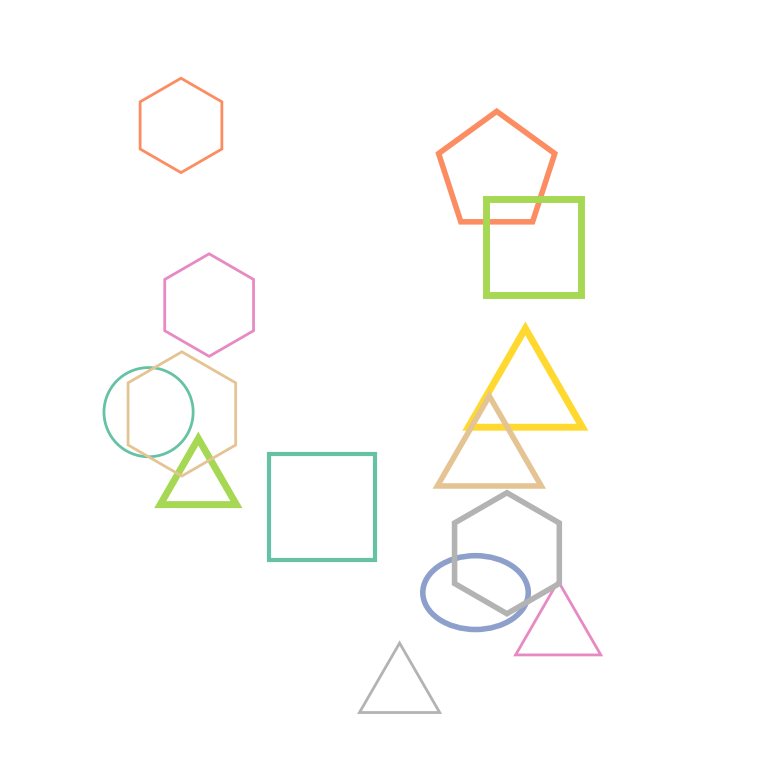[{"shape": "square", "thickness": 1.5, "radius": 0.35, "center": [0.418, 0.342]}, {"shape": "circle", "thickness": 1, "radius": 0.29, "center": [0.193, 0.465]}, {"shape": "pentagon", "thickness": 2, "radius": 0.4, "center": [0.645, 0.776]}, {"shape": "hexagon", "thickness": 1, "radius": 0.31, "center": [0.235, 0.837]}, {"shape": "oval", "thickness": 2, "radius": 0.34, "center": [0.618, 0.23]}, {"shape": "triangle", "thickness": 1, "radius": 0.32, "center": [0.725, 0.181]}, {"shape": "hexagon", "thickness": 1, "radius": 0.33, "center": [0.272, 0.604]}, {"shape": "triangle", "thickness": 2.5, "radius": 0.29, "center": [0.258, 0.373]}, {"shape": "square", "thickness": 2.5, "radius": 0.31, "center": [0.693, 0.679]}, {"shape": "triangle", "thickness": 2.5, "radius": 0.43, "center": [0.682, 0.488]}, {"shape": "hexagon", "thickness": 1, "radius": 0.4, "center": [0.236, 0.462]}, {"shape": "triangle", "thickness": 2, "radius": 0.39, "center": [0.635, 0.408]}, {"shape": "hexagon", "thickness": 2, "radius": 0.39, "center": [0.658, 0.282]}, {"shape": "triangle", "thickness": 1, "radius": 0.3, "center": [0.519, 0.105]}]